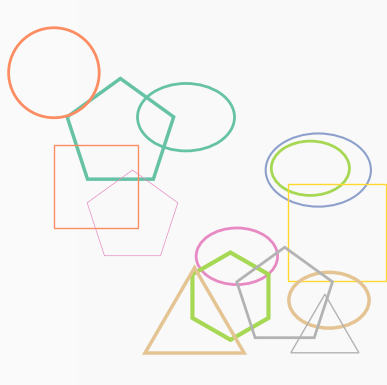[{"shape": "pentagon", "thickness": 2.5, "radius": 0.72, "center": [0.311, 0.652]}, {"shape": "oval", "thickness": 2, "radius": 0.63, "center": [0.48, 0.696]}, {"shape": "square", "thickness": 1, "radius": 0.54, "center": [0.248, 0.515]}, {"shape": "circle", "thickness": 2, "radius": 0.58, "center": [0.139, 0.811]}, {"shape": "oval", "thickness": 1.5, "radius": 0.68, "center": [0.821, 0.558]}, {"shape": "oval", "thickness": 2, "radius": 0.53, "center": [0.611, 0.334]}, {"shape": "pentagon", "thickness": 0.5, "radius": 0.62, "center": [0.342, 0.435]}, {"shape": "hexagon", "thickness": 3, "radius": 0.57, "center": [0.595, 0.231]}, {"shape": "oval", "thickness": 2, "radius": 0.5, "center": [0.801, 0.563]}, {"shape": "square", "thickness": 1, "radius": 0.64, "center": [0.87, 0.396]}, {"shape": "oval", "thickness": 2.5, "radius": 0.52, "center": [0.849, 0.22]}, {"shape": "triangle", "thickness": 2.5, "radius": 0.74, "center": [0.502, 0.157]}, {"shape": "triangle", "thickness": 1, "radius": 0.51, "center": [0.838, 0.134]}, {"shape": "pentagon", "thickness": 2, "radius": 0.65, "center": [0.735, 0.228]}]